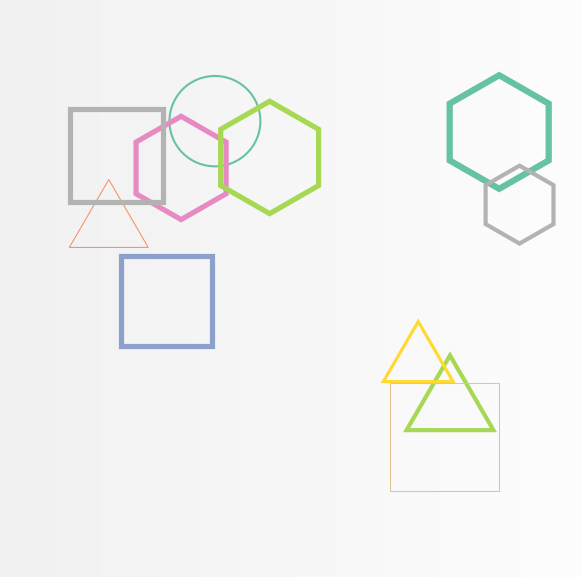[{"shape": "circle", "thickness": 1, "radius": 0.39, "center": [0.37, 0.789]}, {"shape": "hexagon", "thickness": 3, "radius": 0.49, "center": [0.859, 0.771]}, {"shape": "triangle", "thickness": 0.5, "radius": 0.39, "center": [0.187, 0.61]}, {"shape": "square", "thickness": 2.5, "radius": 0.39, "center": [0.286, 0.478]}, {"shape": "hexagon", "thickness": 2.5, "radius": 0.45, "center": [0.312, 0.708]}, {"shape": "triangle", "thickness": 2, "radius": 0.43, "center": [0.774, 0.297]}, {"shape": "hexagon", "thickness": 2.5, "radius": 0.49, "center": [0.464, 0.727]}, {"shape": "triangle", "thickness": 1.5, "radius": 0.35, "center": [0.72, 0.373]}, {"shape": "square", "thickness": 0.5, "radius": 0.47, "center": [0.765, 0.242]}, {"shape": "hexagon", "thickness": 2, "radius": 0.34, "center": [0.894, 0.645]}, {"shape": "square", "thickness": 2.5, "radius": 0.4, "center": [0.201, 0.73]}]